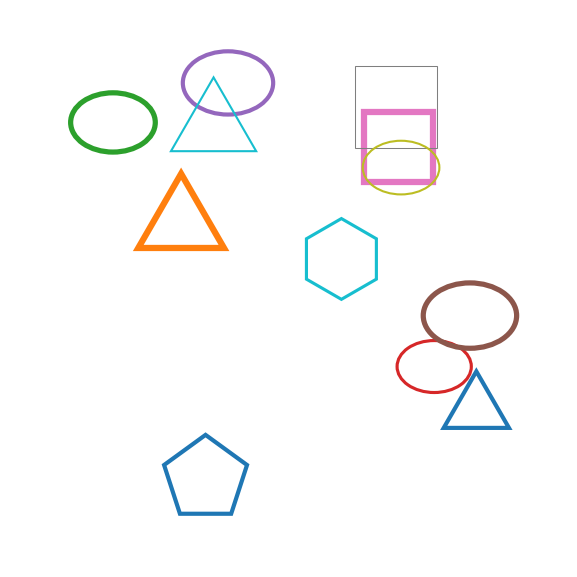[{"shape": "triangle", "thickness": 2, "radius": 0.33, "center": [0.825, 0.291]}, {"shape": "pentagon", "thickness": 2, "radius": 0.38, "center": [0.356, 0.171]}, {"shape": "triangle", "thickness": 3, "radius": 0.43, "center": [0.314, 0.613]}, {"shape": "oval", "thickness": 2.5, "radius": 0.37, "center": [0.196, 0.787]}, {"shape": "oval", "thickness": 1.5, "radius": 0.32, "center": [0.752, 0.364]}, {"shape": "oval", "thickness": 2, "radius": 0.39, "center": [0.395, 0.856]}, {"shape": "oval", "thickness": 2.5, "radius": 0.4, "center": [0.814, 0.453]}, {"shape": "square", "thickness": 3, "radius": 0.3, "center": [0.69, 0.745]}, {"shape": "square", "thickness": 0.5, "radius": 0.36, "center": [0.686, 0.813]}, {"shape": "oval", "thickness": 1, "radius": 0.33, "center": [0.694, 0.709]}, {"shape": "triangle", "thickness": 1, "radius": 0.43, "center": [0.37, 0.78]}, {"shape": "hexagon", "thickness": 1.5, "radius": 0.35, "center": [0.591, 0.551]}]